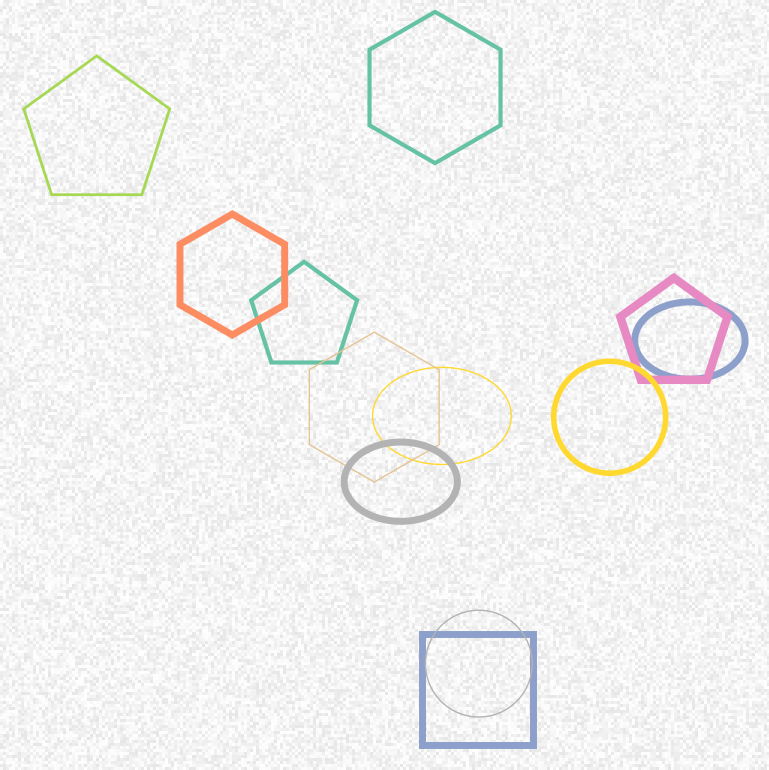[{"shape": "hexagon", "thickness": 1.5, "radius": 0.49, "center": [0.565, 0.886]}, {"shape": "pentagon", "thickness": 1.5, "radius": 0.36, "center": [0.395, 0.588]}, {"shape": "hexagon", "thickness": 2.5, "radius": 0.39, "center": [0.302, 0.643]}, {"shape": "oval", "thickness": 2.5, "radius": 0.36, "center": [0.896, 0.558]}, {"shape": "square", "thickness": 2.5, "radius": 0.36, "center": [0.62, 0.104]}, {"shape": "pentagon", "thickness": 3, "radius": 0.37, "center": [0.875, 0.566]}, {"shape": "pentagon", "thickness": 1, "radius": 0.5, "center": [0.126, 0.828]}, {"shape": "circle", "thickness": 2, "radius": 0.36, "center": [0.792, 0.458]}, {"shape": "oval", "thickness": 0.5, "radius": 0.45, "center": [0.574, 0.46]}, {"shape": "hexagon", "thickness": 0.5, "radius": 0.49, "center": [0.486, 0.471]}, {"shape": "oval", "thickness": 2.5, "radius": 0.37, "center": [0.52, 0.374]}, {"shape": "circle", "thickness": 0.5, "radius": 0.35, "center": [0.622, 0.138]}]